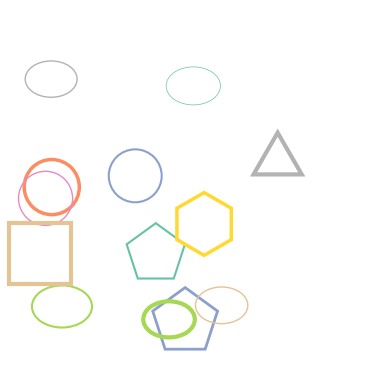[{"shape": "oval", "thickness": 0.5, "radius": 0.35, "center": [0.502, 0.777]}, {"shape": "pentagon", "thickness": 1.5, "radius": 0.4, "center": [0.405, 0.341]}, {"shape": "circle", "thickness": 2.5, "radius": 0.36, "center": [0.134, 0.514]}, {"shape": "pentagon", "thickness": 2, "radius": 0.44, "center": [0.481, 0.165]}, {"shape": "circle", "thickness": 1.5, "radius": 0.34, "center": [0.351, 0.543]}, {"shape": "circle", "thickness": 1, "radius": 0.35, "center": [0.118, 0.485]}, {"shape": "oval", "thickness": 3, "radius": 0.33, "center": [0.439, 0.171]}, {"shape": "oval", "thickness": 1.5, "radius": 0.39, "center": [0.161, 0.204]}, {"shape": "hexagon", "thickness": 2.5, "radius": 0.41, "center": [0.53, 0.418]}, {"shape": "square", "thickness": 3, "radius": 0.4, "center": [0.104, 0.341]}, {"shape": "oval", "thickness": 1, "radius": 0.34, "center": [0.576, 0.207]}, {"shape": "triangle", "thickness": 3, "radius": 0.36, "center": [0.721, 0.583]}, {"shape": "oval", "thickness": 1, "radius": 0.34, "center": [0.133, 0.795]}]